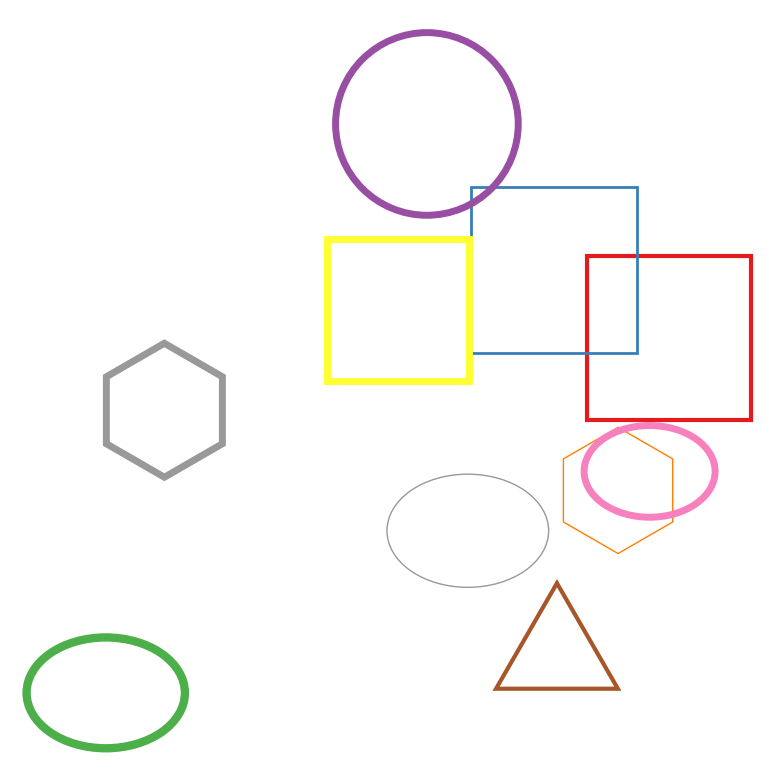[{"shape": "square", "thickness": 1.5, "radius": 0.53, "center": [0.869, 0.561]}, {"shape": "square", "thickness": 1, "radius": 0.54, "center": [0.72, 0.65]}, {"shape": "oval", "thickness": 3, "radius": 0.51, "center": [0.137, 0.1]}, {"shape": "circle", "thickness": 2.5, "radius": 0.59, "center": [0.554, 0.839]}, {"shape": "hexagon", "thickness": 0.5, "radius": 0.41, "center": [0.803, 0.363]}, {"shape": "square", "thickness": 2.5, "radius": 0.46, "center": [0.516, 0.598]}, {"shape": "triangle", "thickness": 1.5, "radius": 0.46, "center": [0.723, 0.151]}, {"shape": "oval", "thickness": 2.5, "radius": 0.43, "center": [0.844, 0.388]}, {"shape": "hexagon", "thickness": 2.5, "radius": 0.43, "center": [0.213, 0.467]}, {"shape": "oval", "thickness": 0.5, "radius": 0.52, "center": [0.608, 0.311]}]